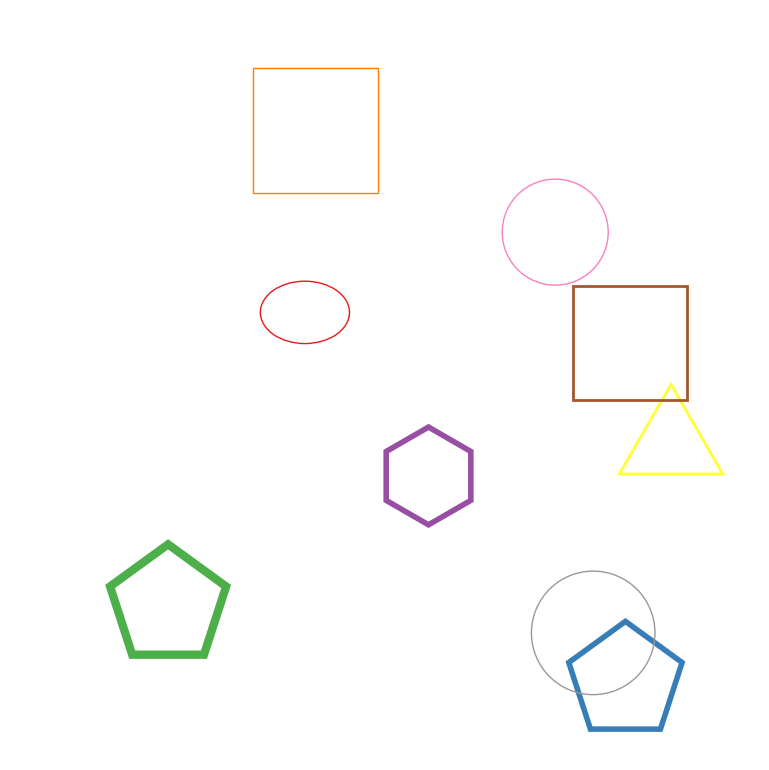[{"shape": "oval", "thickness": 0.5, "radius": 0.29, "center": [0.396, 0.594]}, {"shape": "pentagon", "thickness": 2, "radius": 0.39, "center": [0.812, 0.116]}, {"shape": "pentagon", "thickness": 3, "radius": 0.4, "center": [0.218, 0.214]}, {"shape": "hexagon", "thickness": 2, "radius": 0.32, "center": [0.557, 0.382]}, {"shape": "square", "thickness": 0.5, "radius": 0.41, "center": [0.41, 0.831]}, {"shape": "triangle", "thickness": 1, "radius": 0.39, "center": [0.871, 0.423]}, {"shape": "square", "thickness": 1, "radius": 0.37, "center": [0.818, 0.554]}, {"shape": "circle", "thickness": 0.5, "radius": 0.34, "center": [0.721, 0.699]}, {"shape": "circle", "thickness": 0.5, "radius": 0.4, "center": [0.77, 0.178]}]